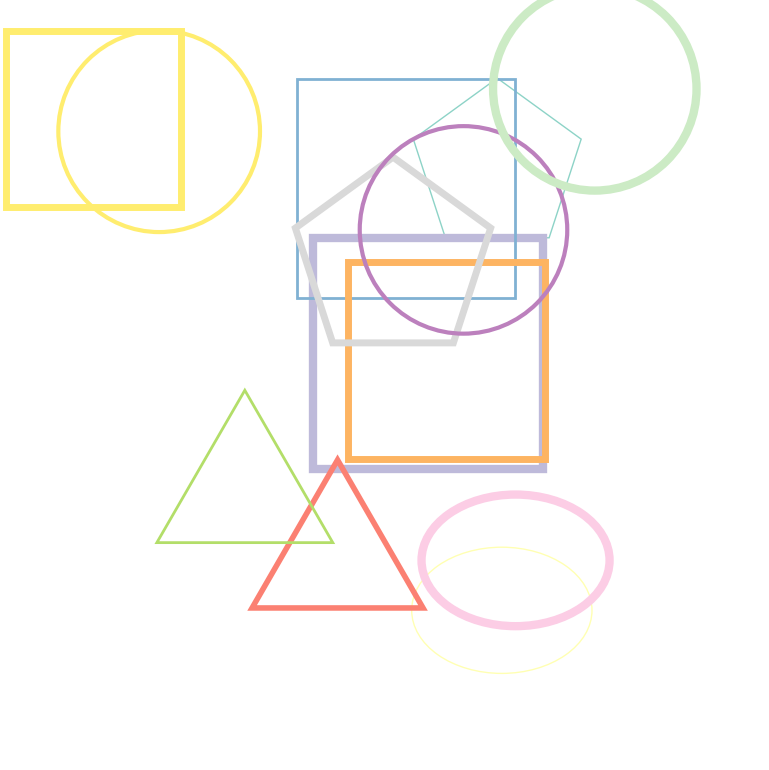[{"shape": "pentagon", "thickness": 0.5, "radius": 0.57, "center": [0.646, 0.784]}, {"shape": "oval", "thickness": 0.5, "radius": 0.59, "center": [0.652, 0.207]}, {"shape": "square", "thickness": 3, "radius": 0.75, "center": [0.556, 0.541]}, {"shape": "triangle", "thickness": 2, "radius": 0.64, "center": [0.438, 0.275]}, {"shape": "square", "thickness": 1, "radius": 0.71, "center": [0.527, 0.755]}, {"shape": "square", "thickness": 2.5, "radius": 0.64, "center": [0.579, 0.531]}, {"shape": "triangle", "thickness": 1, "radius": 0.66, "center": [0.318, 0.361]}, {"shape": "oval", "thickness": 3, "radius": 0.61, "center": [0.67, 0.272]}, {"shape": "pentagon", "thickness": 2.5, "radius": 0.67, "center": [0.51, 0.663]}, {"shape": "circle", "thickness": 1.5, "radius": 0.67, "center": [0.602, 0.701]}, {"shape": "circle", "thickness": 3, "radius": 0.66, "center": [0.772, 0.885]}, {"shape": "square", "thickness": 2.5, "radius": 0.57, "center": [0.121, 0.846]}, {"shape": "circle", "thickness": 1.5, "radius": 0.65, "center": [0.207, 0.83]}]